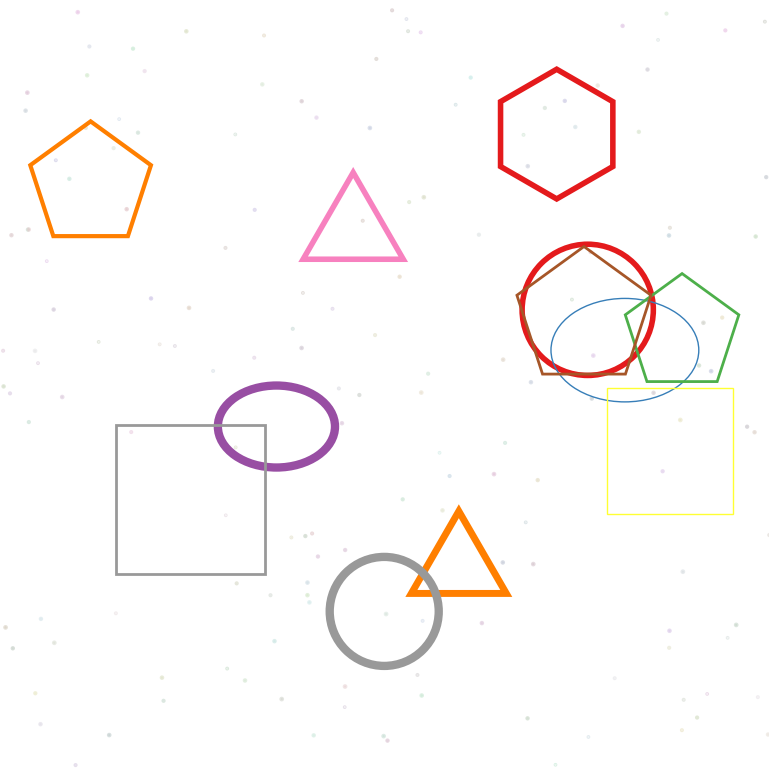[{"shape": "hexagon", "thickness": 2, "radius": 0.42, "center": [0.723, 0.826]}, {"shape": "circle", "thickness": 2, "radius": 0.43, "center": [0.763, 0.598]}, {"shape": "oval", "thickness": 0.5, "radius": 0.48, "center": [0.812, 0.545]}, {"shape": "pentagon", "thickness": 1, "radius": 0.39, "center": [0.886, 0.567]}, {"shape": "oval", "thickness": 3, "radius": 0.38, "center": [0.359, 0.446]}, {"shape": "pentagon", "thickness": 1.5, "radius": 0.41, "center": [0.118, 0.76]}, {"shape": "triangle", "thickness": 2.5, "radius": 0.36, "center": [0.596, 0.265]}, {"shape": "square", "thickness": 0.5, "radius": 0.41, "center": [0.87, 0.415]}, {"shape": "pentagon", "thickness": 1, "radius": 0.46, "center": [0.758, 0.588]}, {"shape": "triangle", "thickness": 2, "radius": 0.38, "center": [0.459, 0.701]}, {"shape": "square", "thickness": 1, "radius": 0.48, "center": [0.248, 0.351]}, {"shape": "circle", "thickness": 3, "radius": 0.35, "center": [0.499, 0.206]}]